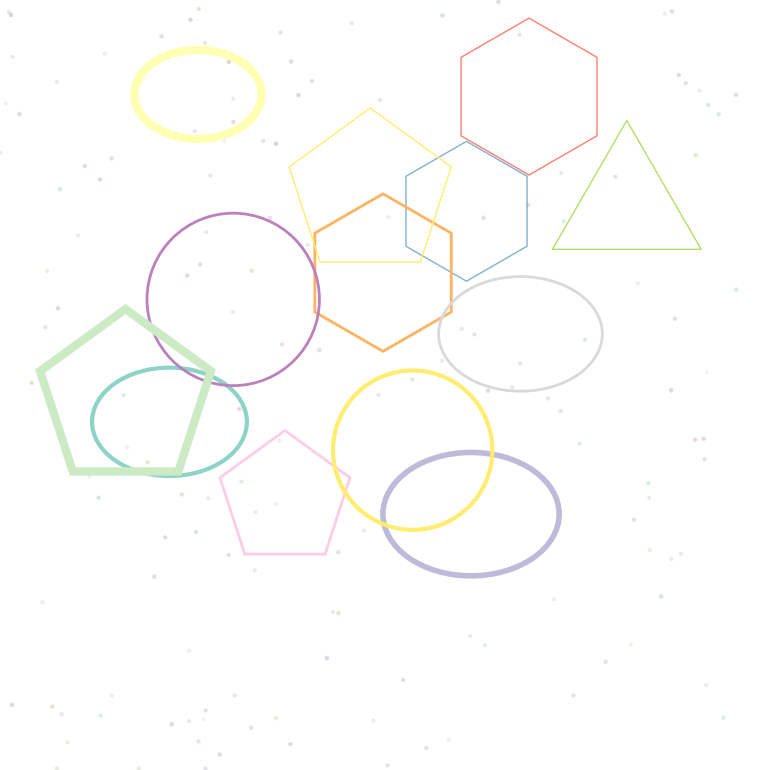[{"shape": "oval", "thickness": 1.5, "radius": 0.5, "center": [0.22, 0.452]}, {"shape": "oval", "thickness": 3, "radius": 0.41, "center": [0.257, 0.877]}, {"shape": "oval", "thickness": 2, "radius": 0.57, "center": [0.612, 0.332]}, {"shape": "hexagon", "thickness": 0.5, "radius": 0.51, "center": [0.687, 0.875]}, {"shape": "hexagon", "thickness": 0.5, "radius": 0.45, "center": [0.606, 0.726]}, {"shape": "hexagon", "thickness": 1, "radius": 0.51, "center": [0.497, 0.646]}, {"shape": "triangle", "thickness": 0.5, "radius": 0.56, "center": [0.814, 0.732]}, {"shape": "pentagon", "thickness": 1, "radius": 0.44, "center": [0.37, 0.352]}, {"shape": "oval", "thickness": 1, "radius": 0.53, "center": [0.676, 0.566]}, {"shape": "circle", "thickness": 1, "radius": 0.56, "center": [0.303, 0.611]}, {"shape": "pentagon", "thickness": 3, "radius": 0.58, "center": [0.163, 0.482]}, {"shape": "pentagon", "thickness": 0.5, "radius": 0.55, "center": [0.481, 0.749]}, {"shape": "circle", "thickness": 1.5, "radius": 0.52, "center": [0.536, 0.415]}]